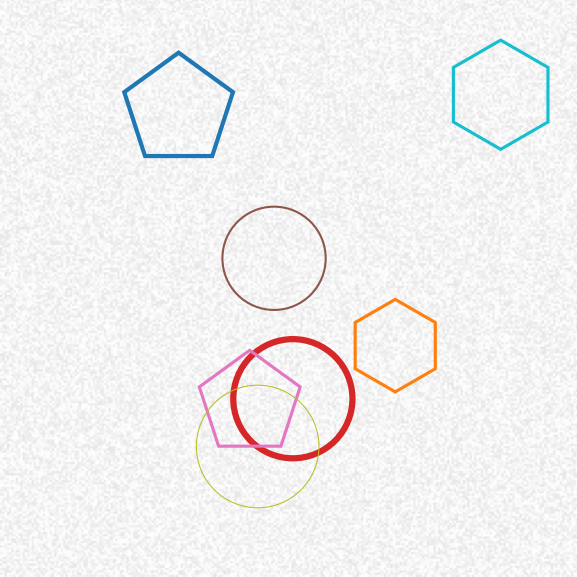[{"shape": "pentagon", "thickness": 2, "radius": 0.49, "center": [0.309, 0.809]}, {"shape": "hexagon", "thickness": 1.5, "radius": 0.4, "center": [0.684, 0.401]}, {"shape": "circle", "thickness": 3, "radius": 0.52, "center": [0.507, 0.309]}, {"shape": "circle", "thickness": 1, "radius": 0.45, "center": [0.475, 0.552]}, {"shape": "pentagon", "thickness": 1.5, "radius": 0.46, "center": [0.432, 0.301]}, {"shape": "circle", "thickness": 0.5, "radius": 0.53, "center": [0.446, 0.226]}, {"shape": "hexagon", "thickness": 1.5, "radius": 0.47, "center": [0.867, 0.835]}]